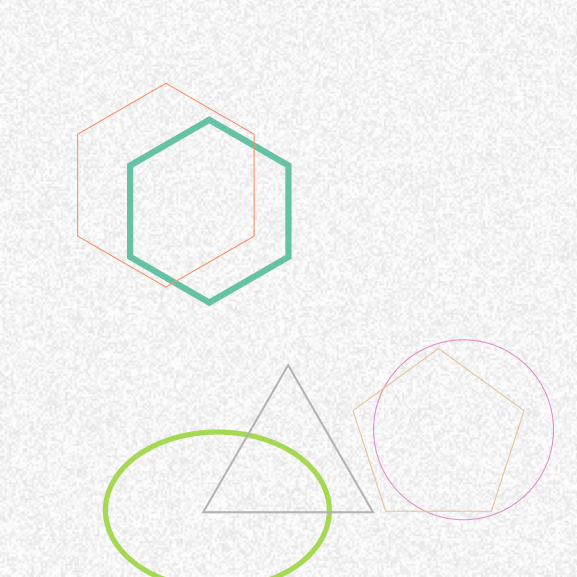[{"shape": "hexagon", "thickness": 3, "radius": 0.79, "center": [0.362, 0.633]}, {"shape": "hexagon", "thickness": 0.5, "radius": 0.88, "center": [0.287, 0.678]}, {"shape": "circle", "thickness": 0.5, "radius": 0.78, "center": [0.803, 0.255]}, {"shape": "oval", "thickness": 2.5, "radius": 0.97, "center": [0.376, 0.115]}, {"shape": "pentagon", "thickness": 0.5, "radius": 0.78, "center": [0.759, 0.24]}, {"shape": "triangle", "thickness": 1, "radius": 0.85, "center": [0.499, 0.197]}]